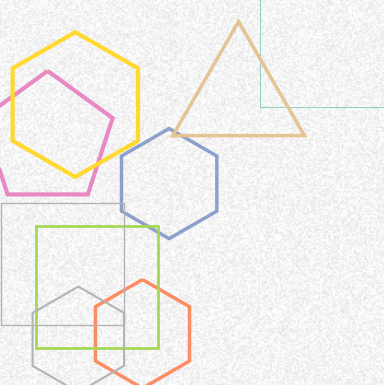[{"shape": "square", "thickness": 0.5, "radius": 0.84, "center": [0.843, 0.891]}, {"shape": "hexagon", "thickness": 2.5, "radius": 0.71, "center": [0.37, 0.133]}, {"shape": "hexagon", "thickness": 2.5, "radius": 0.71, "center": [0.439, 0.523]}, {"shape": "pentagon", "thickness": 3, "radius": 0.89, "center": [0.124, 0.639]}, {"shape": "square", "thickness": 2, "radius": 0.79, "center": [0.251, 0.255]}, {"shape": "hexagon", "thickness": 3, "radius": 0.94, "center": [0.196, 0.728]}, {"shape": "triangle", "thickness": 2.5, "radius": 0.99, "center": [0.62, 0.746]}, {"shape": "hexagon", "thickness": 1.5, "radius": 0.69, "center": [0.203, 0.119]}, {"shape": "square", "thickness": 1, "radius": 0.8, "center": [0.163, 0.314]}]